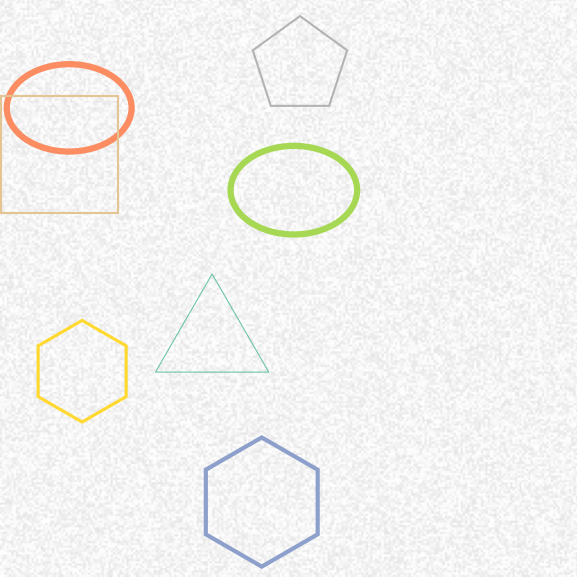[{"shape": "triangle", "thickness": 0.5, "radius": 0.57, "center": [0.367, 0.411]}, {"shape": "oval", "thickness": 3, "radius": 0.54, "center": [0.12, 0.812]}, {"shape": "hexagon", "thickness": 2, "radius": 0.56, "center": [0.453, 0.13]}, {"shape": "oval", "thickness": 3, "radius": 0.55, "center": [0.509, 0.67]}, {"shape": "hexagon", "thickness": 1.5, "radius": 0.44, "center": [0.142, 0.356]}, {"shape": "square", "thickness": 1, "radius": 0.5, "center": [0.103, 0.732]}, {"shape": "pentagon", "thickness": 1, "radius": 0.43, "center": [0.519, 0.885]}]